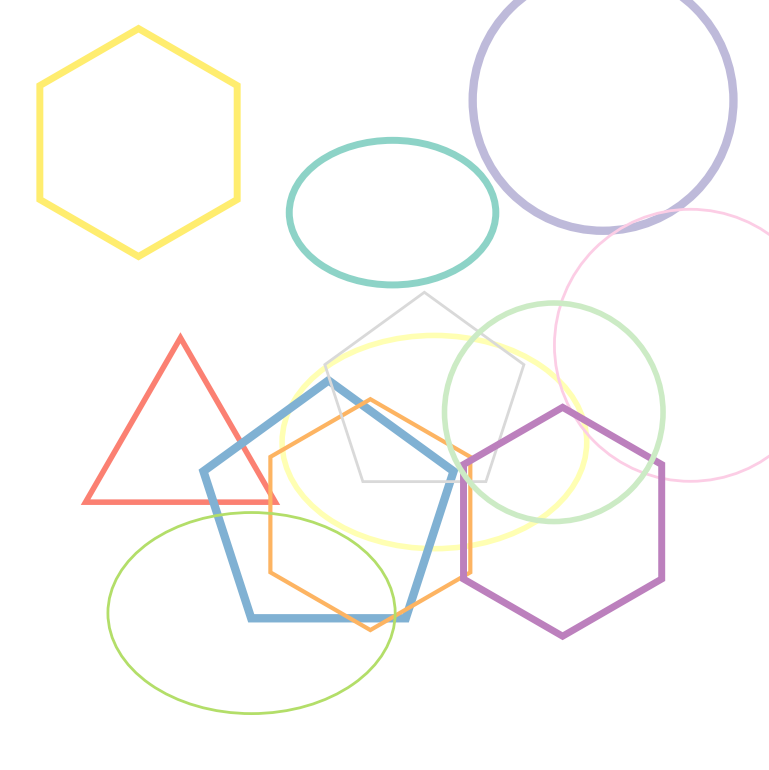[{"shape": "oval", "thickness": 2.5, "radius": 0.67, "center": [0.51, 0.724]}, {"shape": "oval", "thickness": 2, "radius": 0.99, "center": [0.564, 0.426]}, {"shape": "circle", "thickness": 3, "radius": 0.85, "center": [0.783, 0.87]}, {"shape": "triangle", "thickness": 2, "radius": 0.71, "center": [0.234, 0.419]}, {"shape": "pentagon", "thickness": 3, "radius": 0.85, "center": [0.427, 0.335]}, {"shape": "hexagon", "thickness": 1.5, "radius": 0.75, "center": [0.481, 0.332]}, {"shape": "oval", "thickness": 1, "radius": 0.93, "center": [0.327, 0.204]}, {"shape": "circle", "thickness": 1, "radius": 0.88, "center": [0.897, 0.552]}, {"shape": "pentagon", "thickness": 1, "radius": 0.68, "center": [0.551, 0.484]}, {"shape": "hexagon", "thickness": 2.5, "radius": 0.74, "center": [0.731, 0.322]}, {"shape": "circle", "thickness": 2, "radius": 0.71, "center": [0.719, 0.465]}, {"shape": "hexagon", "thickness": 2.5, "radius": 0.74, "center": [0.18, 0.815]}]